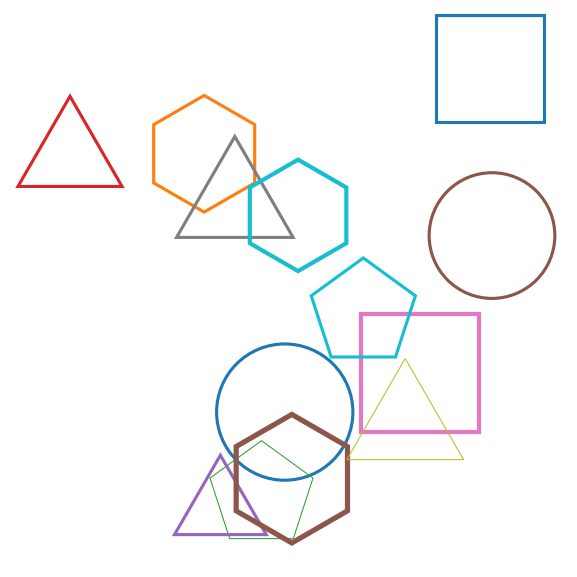[{"shape": "square", "thickness": 1.5, "radius": 0.47, "center": [0.849, 0.88]}, {"shape": "circle", "thickness": 1.5, "radius": 0.59, "center": [0.493, 0.286]}, {"shape": "hexagon", "thickness": 1.5, "radius": 0.5, "center": [0.354, 0.733]}, {"shape": "pentagon", "thickness": 0.5, "radius": 0.47, "center": [0.453, 0.142]}, {"shape": "triangle", "thickness": 1.5, "radius": 0.52, "center": [0.121, 0.728]}, {"shape": "triangle", "thickness": 1.5, "radius": 0.46, "center": [0.382, 0.119]}, {"shape": "hexagon", "thickness": 2.5, "radius": 0.56, "center": [0.505, 0.17]}, {"shape": "circle", "thickness": 1.5, "radius": 0.54, "center": [0.852, 0.591]}, {"shape": "square", "thickness": 2, "radius": 0.51, "center": [0.727, 0.353]}, {"shape": "triangle", "thickness": 1.5, "radius": 0.58, "center": [0.407, 0.646]}, {"shape": "triangle", "thickness": 0.5, "radius": 0.58, "center": [0.702, 0.262]}, {"shape": "pentagon", "thickness": 1.5, "radius": 0.47, "center": [0.629, 0.458]}, {"shape": "hexagon", "thickness": 2, "radius": 0.48, "center": [0.516, 0.626]}]